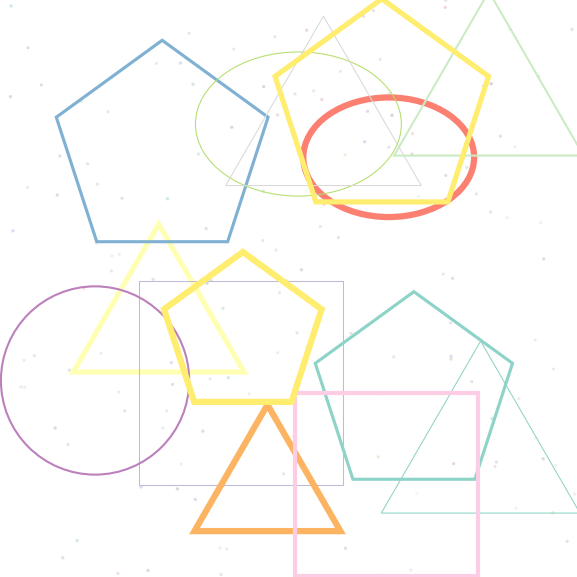[{"shape": "pentagon", "thickness": 1.5, "radius": 0.9, "center": [0.717, 0.315]}, {"shape": "triangle", "thickness": 0.5, "radius": 0.99, "center": [0.832, 0.21]}, {"shape": "triangle", "thickness": 2.5, "radius": 0.85, "center": [0.275, 0.44]}, {"shape": "square", "thickness": 0.5, "radius": 0.89, "center": [0.417, 0.336]}, {"shape": "oval", "thickness": 3, "radius": 0.74, "center": [0.673, 0.727]}, {"shape": "pentagon", "thickness": 1.5, "radius": 0.96, "center": [0.281, 0.737]}, {"shape": "triangle", "thickness": 3, "radius": 0.73, "center": [0.463, 0.152]}, {"shape": "oval", "thickness": 0.5, "radius": 0.89, "center": [0.517, 0.784]}, {"shape": "square", "thickness": 2, "radius": 0.79, "center": [0.669, 0.16]}, {"shape": "triangle", "thickness": 0.5, "radius": 0.98, "center": [0.56, 0.776]}, {"shape": "circle", "thickness": 1, "radius": 0.82, "center": [0.165, 0.34]}, {"shape": "triangle", "thickness": 1, "radius": 0.95, "center": [0.846, 0.824]}, {"shape": "pentagon", "thickness": 2.5, "radius": 0.97, "center": [0.661, 0.807]}, {"shape": "pentagon", "thickness": 3, "radius": 0.72, "center": [0.42, 0.419]}]